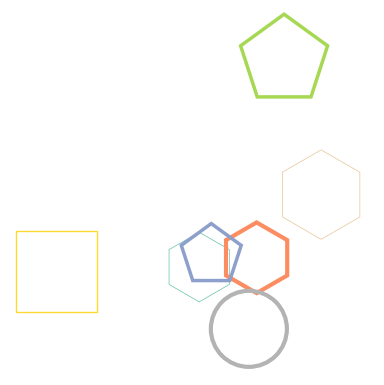[{"shape": "hexagon", "thickness": 0.5, "radius": 0.45, "center": [0.517, 0.306]}, {"shape": "hexagon", "thickness": 3, "radius": 0.46, "center": [0.667, 0.33]}, {"shape": "pentagon", "thickness": 2.5, "radius": 0.41, "center": [0.549, 0.337]}, {"shape": "pentagon", "thickness": 2.5, "radius": 0.59, "center": [0.738, 0.844]}, {"shape": "square", "thickness": 1, "radius": 0.53, "center": [0.147, 0.295]}, {"shape": "hexagon", "thickness": 0.5, "radius": 0.58, "center": [0.834, 0.495]}, {"shape": "circle", "thickness": 3, "radius": 0.49, "center": [0.646, 0.146]}]